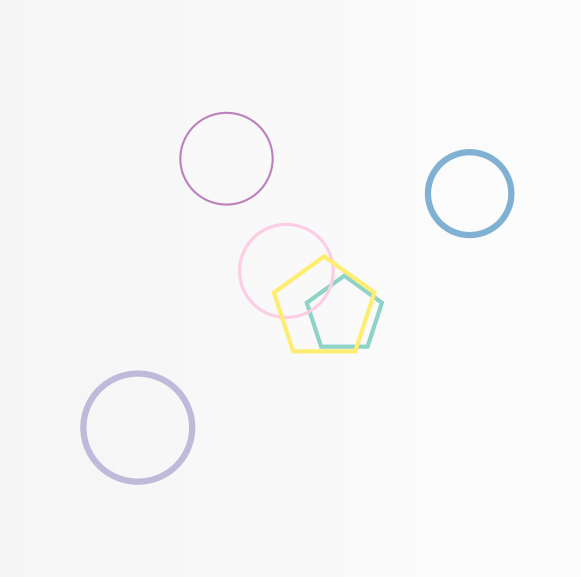[{"shape": "pentagon", "thickness": 2, "radius": 0.34, "center": [0.592, 0.454]}, {"shape": "circle", "thickness": 3, "radius": 0.47, "center": [0.237, 0.259]}, {"shape": "circle", "thickness": 3, "radius": 0.36, "center": [0.808, 0.664]}, {"shape": "circle", "thickness": 1.5, "radius": 0.4, "center": [0.493, 0.53]}, {"shape": "circle", "thickness": 1, "radius": 0.4, "center": [0.39, 0.724]}, {"shape": "pentagon", "thickness": 2, "radius": 0.45, "center": [0.558, 0.464]}]